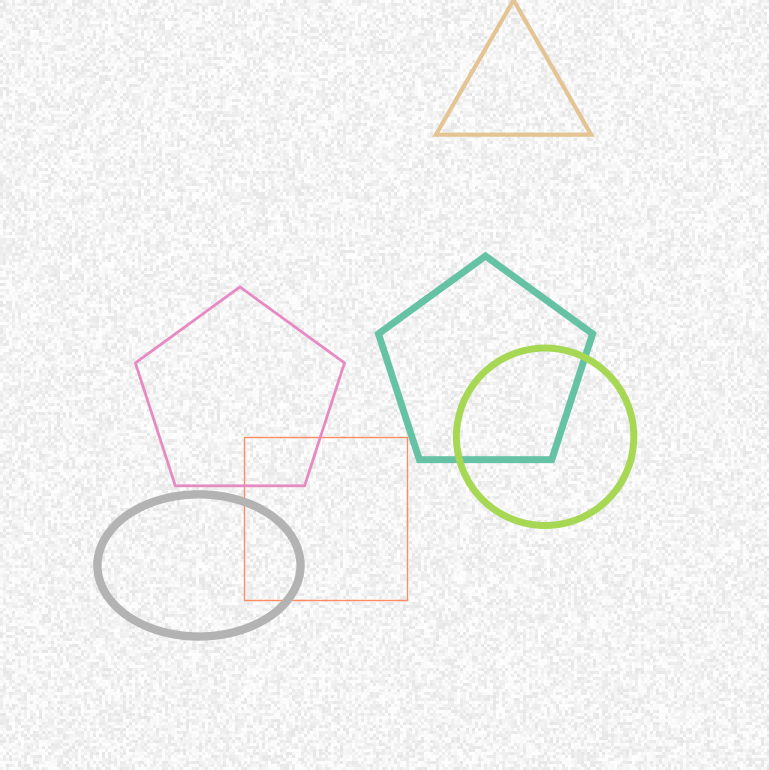[{"shape": "pentagon", "thickness": 2.5, "radius": 0.73, "center": [0.631, 0.521]}, {"shape": "square", "thickness": 0.5, "radius": 0.53, "center": [0.422, 0.327]}, {"shape": "pentagon", "thickness": 1, "radius": 0.71, "center": [0.312, 0.485]}, {"shape": "circle", "thickness": 2.5, "radius": 0.58, "center": [0.708, 0.433]}, {"shape": "triangle", "thickness": 1.5, "radius": 0.58, "center": [0.667, 0.883]}, {"shape": "oval", "thickness": 3, "radius": 0.66, "center": [0.258, 0.266]}]